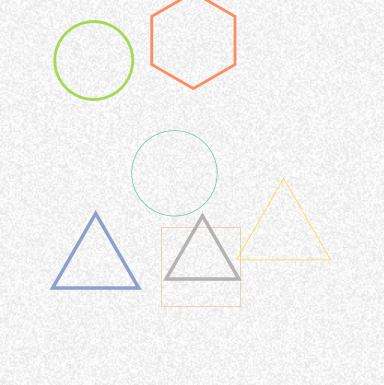[{"shape": "circle", "thickness": 0.5, "radius": 0.55, "center": [0.453, 0.55]}, {"shape": "hexagon", "thickness": 2, "radius": 0.62, "center": [0.502, 0.895]}, {"shape": "triangle", "thickness": 2.5, "radius": 0.65, "center": [0.248, 0.316]}, {"shape": "circle", "thickness": 2, "radius": 0.51, "center": [0.244, 0.843]}, {"shape": "triangle", "thickness": 0.5, "radius": 0.7, "center": [0.737, 0.395]}, {"shape": "square", "thickness": 0.5, "radius": 0.51, "center": [0.522, 0.307]}, {"shape": "triangle", "thickness": 2.5, "radius": 0.55, "center": [0.526, 0.33]}]